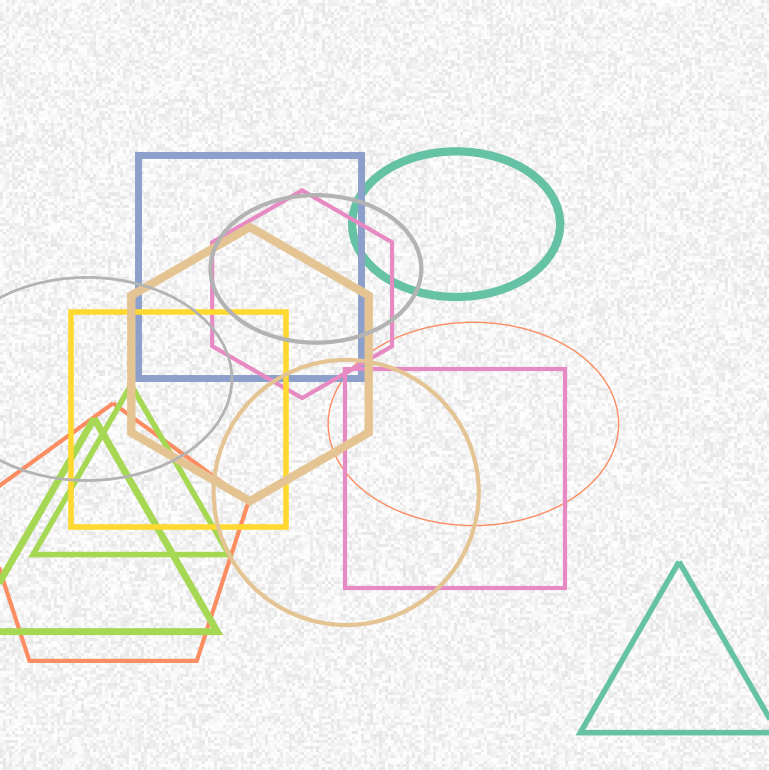[{"shape": "oval", "thickness": 3, "radius": 0.68, "center": [0.592, 0.709]}, {"shape": "triangle", "thickness": 2, "radius": 0.74, "center": [0.882, 0.123]}, {"shape": "oval", "thickness": 0.5, "radius": 0.94, "center": [0.615, 0.449]}, {"shape": "pentagon", "thickness": 1.5, "radius": 0.92, "center": [0.147, 0.291]}, {"shape": "square", "thickness": 2.5, "radius": 0.72, "center": [0.324, 0.654]}, {"shape": "hexagon", "thickness": 1.5, "radius": 0.67, "center": [0.392, 0.618]}, {"shape": "square", "thickness": 1.5, "radius": 0.71, "center": [0.591, 0.379]}, {"shape": "triangle", "thickness": 2, "radius": 0.73, "center": [0.17, 0.353]}, {"shape": "triangle", "thickness": 2.5, "radius": 0.92, "center": [0.122, 0.272]}, {"shape": "square", "thickness": 2, "radius": 0.7, "center": [0.231, 0.455]}, {"shape": "hexagon", "thickness": 3, "radius": 0.89, "center": [0.325, 0.527]}, {"shape": "circle", "thickness": 1.5, "radius": 0.86, "center": [0.45, 0.36]}, {"shape": "oval", "thickness": 1, "radius": 0.94, "center": [0.113, 0.508]}, {"shape": "oval", "thickness": 1.5, "radius": 0.68, "center": [0.41, 0.651]}]